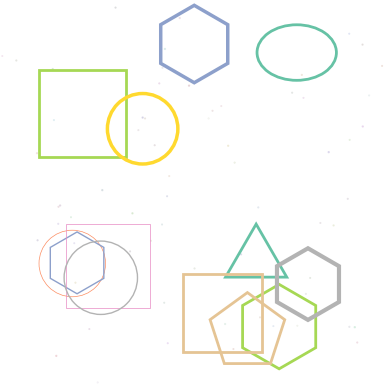[{"shape": "triangle", "thickness": 2, "radius": 0.46, "center": [0.665, 0.326]}, {"shape": "oval", "thickness": 2, "radius": 0.52, "center": [0.771, 0.864]}, {"shape": "circle", "thickness": 0.5, "radius": 0.43, "center": [0.188, 0.316]}, {"shape": "hexagon", "thickness": 1, "radius": 0.4, "center": [0.2, 0.317]}, {"shape": "hexagon", "thickness": 2.5, "radius": 0.5, "center": [0.505, 0.886]}, {"shape": "square", "thickness": 0.5, "radius": 0.54, "center": [0.28, 0.309]}, {"shape": "square", "thickness": 2, "radius": 0.56, "center": [0.213, 0.704]}, {"shape": "hexagon", "thickness": 2, "radius": 0.55, "center": [0.725, 0.152]}, {"shape": "circle", "thickness": 2.5, "radius": 0.46, "center": [0.37, 0.666]}, {"shape": "pentagon", "thickness": 2, "radius": 0.51, "center": [0.643, 0.138]}, {"shape": "square", "thickness": 2, "radius": 0.51, "center": [0.577, 0.187]}, {"shape": "hexagon", "thickness": 3, "radius": 0.47, "center": [0.8, 0.262]}, {"shape": "circle", "thickness": 1, "radius": 0.48, "center": [0.262, 0.279]}]